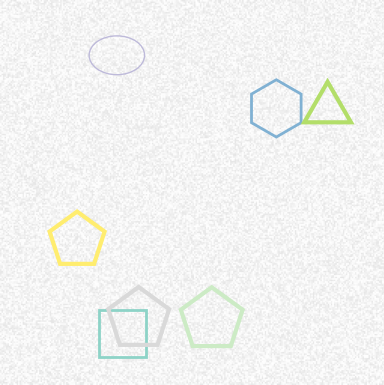[{"shape": "square", "thickness": 2, "radius": 0.31, "center": [0.318, 0.134]}, {"shape": "oval", "thickness": 1, "radius": 0.36, "center": [0.304, 0.856]}, {"shape": "hexagon", "thickness": 2, "radius": 0.37, "center": [0.718, 0.718]}, {"shape": "triangle", "thickness": 3, "radius": 0.35, "center": [0.851, 0.717]}, {"shape": "pentagon", "thickness": 3, "radius": 0.42, "center": [0.36, 0.171]}, {"shape": "pentagon", "thickness": 3, "radius": 0.42, "center": [0.55, 0.169]}, {"shape": "pentagon", "thickness": 3, "radius": 0.38, "center": [0.2, 0.375]}]